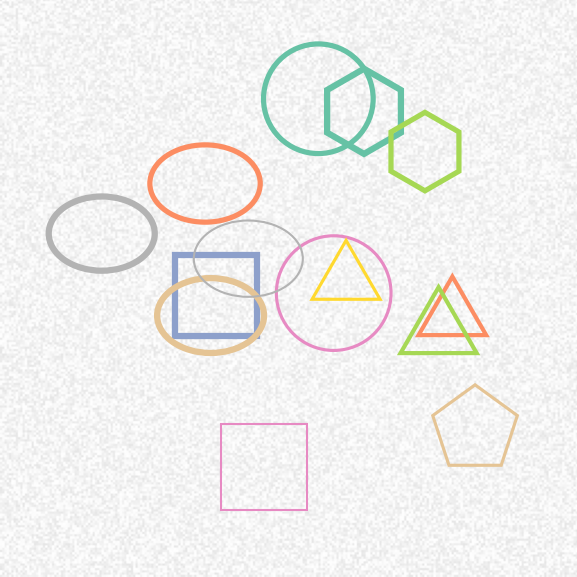[{"shape": "circle", "thickness": 2.5, "radius": 0.47, "center": [0.551, 0.828]}, {"shape": "hexagon", "thickness": 3, "radius": 0.37, "center": [0.63, 0.806]}, {"shape": "oval", "thickness": 2.5, "radius": 0.48, "center": [0.355, 0.681]}, {"shape": "triangle", "thickness": 2, "radius": 0.34, "center": [0.783, 0.453]}, {"shape": "square", "thickness": 3, "radius": 0.35, "center": [0.374, 0.488]}, {"shape": "square", "thickness": 1, "radius": 0.37, "center": [0.457, 0.19]}, {"shape": "circle", "thickness": 1.5, "radius": 0.5, "center": [0.578, 0.492]}, {"shape": "hexagon", "thickness": 2.5, "radius": 0.34, "center": [0.736, 0.737]}, {"shape": "triangle", "thickness": 2, "radius": 0.38, "center": [0.76, 0.426]}, {"shape": "triangle", "thickness": 1.5, "radius": 0.34, "center": [0.599, 0.515]}, {"shape": "oval", "thickness": 3, "radius": 0.46, "center": [0.365, 0.453]}, {"shape": "pentagon", "thickness": 1.5, "radius": 0.38, "center": [0.823, 0.256]}, {"shape": "oval", "thickness": 3, "radius": 0.46, "center": [0.176, 0.595]}, {"shape": "oval", "thickness": 1, "radius": 0.47, "center": [0.43, 0.551]}]